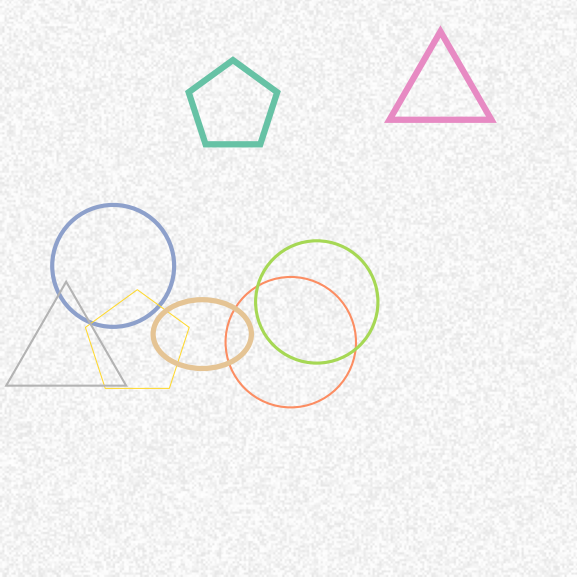[{"shape": "pentagon", "thickness": 3, "radius": 0.4, "center": [0.403, 0.814]}, {"shape": "circle", "thickness": 1, "radius": 0.56, "center": [0.504, 0.407]}, {"shape": "circle", "thickness": 2, "radius": 0.53, "center": [0.196, 0.539]}, {"shape": "triangle", "thickness": 3, "radius": 0.51, "center": [0.763, 0.843]}, {"shape": "circle", "thickness": 1.5, "radius": 0.53, "center": [0.548, 0.476]}, {"shape": "pentagon", "thickness": 0.5, "radius": 0.47, "center": [0.238, 0.403]}, {"shape": "oval", "thickness": 2.5, "radius": 0.43, "center": [0.35, 0.421]}, {"shape": "triangle", "thickness": 1, "radius": 0.6, "center": [0.115, 0.391]}]